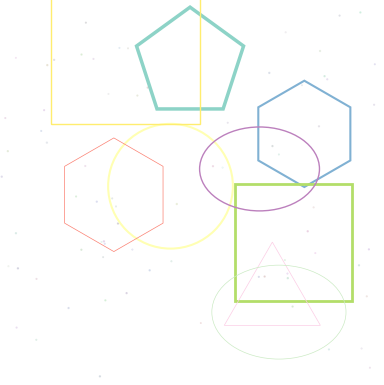[{"shape": "pentagon", "thickness": 2.5, "radius": 0.73, "center": [0.494, 0.835]}, {"shape": "circle", "thickness": 1.5, "radius": 0.81, "center": [0.443, 0.516]}, {"shape": "hexagon", "thickness": 0.5, "radius": 0.74, "center": [0.296, 0.494]}, {"shape": "hexagon", "thickness": 1.5, "radius": 0.69, "center": [0.79, 0.652]}, {"shape": "square", "thickness": 2, "radius": 0.76, "center": [0.763, 0.369]}, {"shape": "triangle", "thickness": 0.5, "radius": 0.72, "center": [0.707, 0.227]}, {"shape": "oval", "thickness": 1, "radius": 0.78, "center": [0.674, 0.561]}, {"shape": "oval", "thickness": 0.5, "radius": 0.87, "center": [0.724, 0.189]}, {"shape": "square", "thickness": 1, "radius": 0.97, "center": [0.326, 0.872]}]